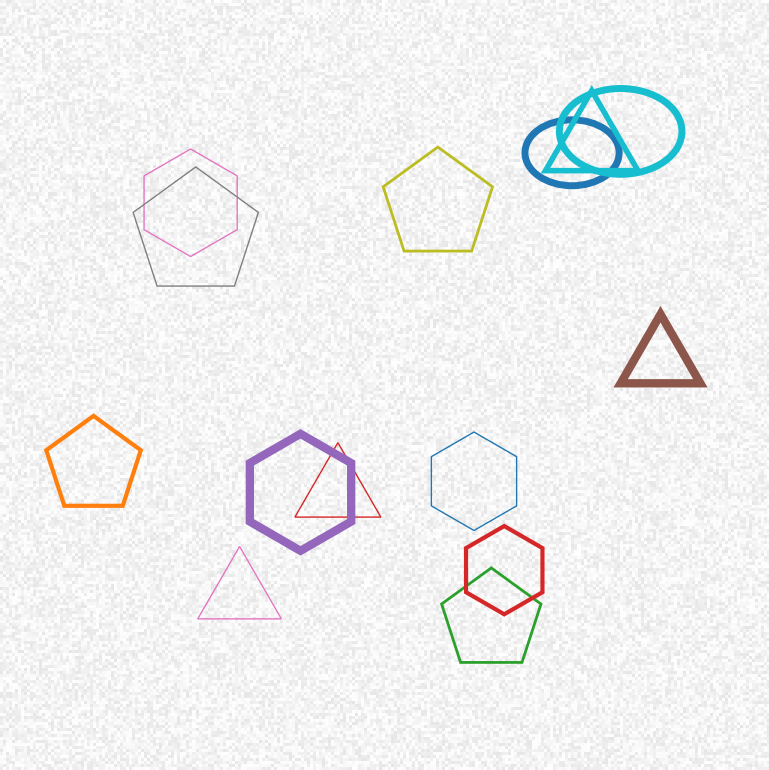[{"shape": "hexagon", "thickness": 0.5, "radius": 0.32, "center": [0.616, 0.375]}, {"shape": "oval", "thickness": 2.5, "radius": 0.31, "center": [0.743, 0.802]}, {"shape": "pentagon", "thickness": 1.5, "radius": 0.32, "center": [0.121, 0.395]}, {"shape": "pentagon", "thickness": 1, "radius": 0.34, "center": [0.638, 0.195]}, {"shape": "hexagon", "thickness": 1.5, "radius": 0.29, "center": [0.655, 0.26]}, {"shape": "triangle", "thickness": 0.5, "radius": 0.32, "center": [0.439, 0.361]}, {"shape": "hexagon", "thickness": 3, "radius": 0.38, "center": [0.39, 0.361]}, {"shape": "triangle", "thickness": 3, "radius": 0.3, "center": [0.858, 0.532]}, {"shape": "triangle", "thickness": 0.5, "radius": 0.31, "center": [0.311, 0.228]}, {"shape": "hexagon", "thickness": 0.5, "radius": 0.35, "center": [0.248, 0.737]}, {"shape": "pentagon", "thickness": 0.5, "radius": 0.43, "center": [0.254, 0.698]}, {"shape": "pentagon", "thickness": 1, "radius": 0.37, "center": [0.569, 0.734]}, {"shape": "triangle", "thickness": 2, "radius": 0.35, "center": [0.768, 0.813]}, {"shape": "oval", "thickness": 2.5, "radius": 0.4, "center": [0.806, 0.829]}]